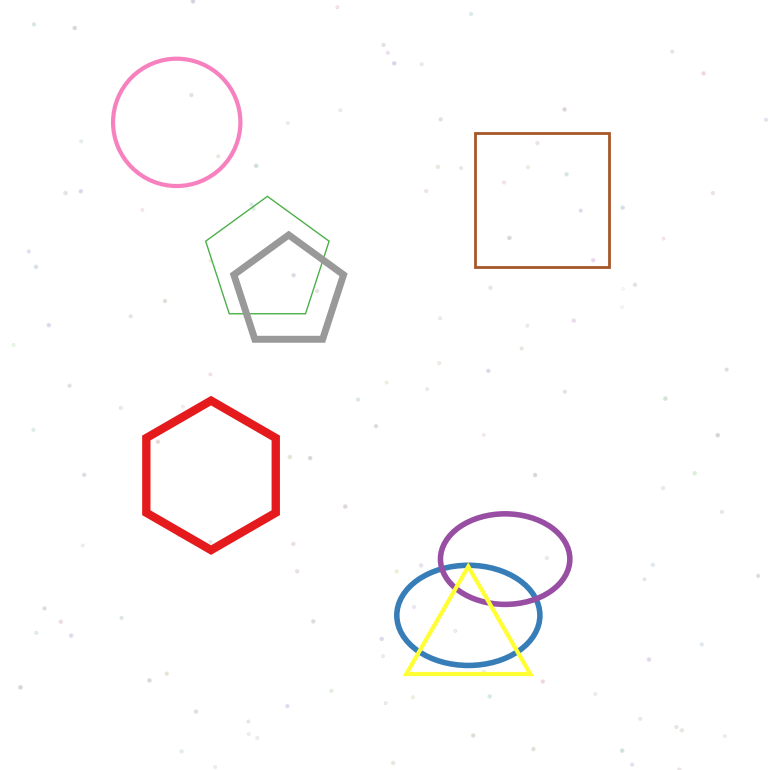[{"shape": "hexagon", "thickness": 3, "radius": 0.49, "center": [0.274, 0.383]}, {"shape": "oval", "thickness": 2, "radius": 0.46, "center": [0.608, 0.201]}, {"shape": "pentagon", "thickness": 0.5, "radius": 0.42, "center": [0.347, 0.661]}, {"shape": "oval", "thickness": 2, "radius": 0.42, "center": [0.656, 0.274]}, {"shape": "triangle", "thickness": 1.5, "radius": 0.47, "center": [0.608, 0.171]}, {"shape": "square", "thickness": 1, "radius": 0.44, "center": [0.703, 0.74]}, {"shape": "circle", "thickness": 1.5, "radius": 0.41, "center": [0.229, 0.841]}, {"shape": "pentagon", "thickness": 2.5, "radius": 0.37, "center": [0.375, 0.62]}]